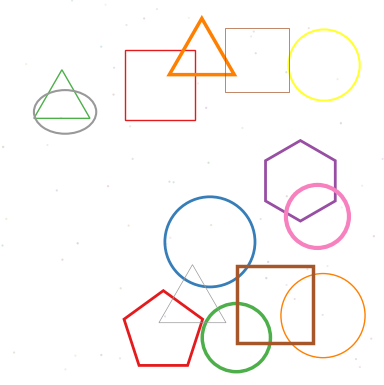[{"shape": "pentagon", "thickness": 2, "radius": 0.54, "center": [0.424, 0.138]}, {"shape": "square", "thickness": 1, "radius": 0.45, "center": [0.416, 0.78]}, {"shape": "circle", "thickness": 2, "radius": 0.59, "center": [0.545, 0.372]}, {"shape": "circle", "thickness": 2.5, "radius": 0.44, "center": [0.614, 0.123]}, {"shape": "triangle", "thickness": 1, "radius": 0.42, "center": [0.161, 0.735]}, {"shape": "hexagon", "thickness": 2, "radius": 0.52, "center": [0.78, 0.53]}, {"shape": "circle", "thickness": 1, "radius": 0.55, "center": [0.839, 0.18]}, {"shape": "triangle", "thickness": 2.5, "radius": 0.49, "center": [0.524, 0.855]}, {"shape": "circle", "thickness": 1.5, "radius": 0.46, "center": [0.842, 0.831]}, {"shape": "square", "thickness": 2.5, "radius": 0.5, "center": [0.714, 0.21]}, {"shape": "square", "thickness": 0.5, "radius": 0.42, "center": [0.667, 0.844]}, {"shape": "circle", "thickness": 3, "radius": 0.41, "center": [0.824, 0.438]}, {"shape": "triangle", "thickness": 0.5, "radius": 0.5, "center": [0.5, 0.212]}, {"shape": "oval", "thickness": 1.5, "radius": 0.4, "center": [0.169, 0.709]}]